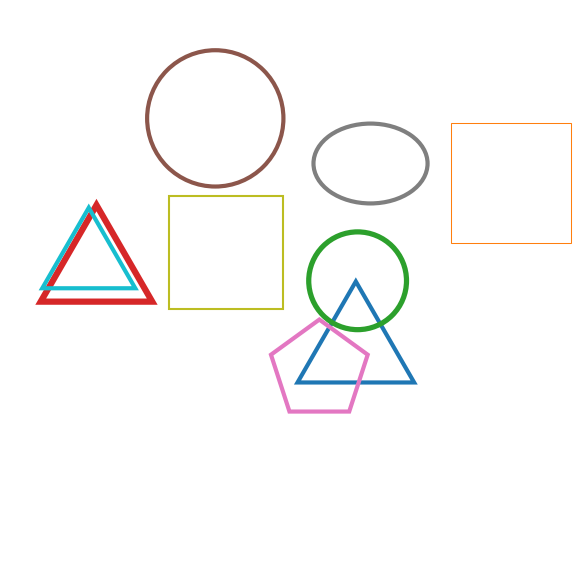[{"shape": "triangle", "thickness": 2, "radius": 0.58, "center": [0.616, 0.395]}, {"shape": "square", "thickness": 0.5, "radius": 0.52, "center": [0.885, 0.683]}, {"shape": "circle", "thickness": 2.5, "radius": 0.42, "center": [0.619, 0.513]}, {"shape": "triangle", "thickness": 3, "radius": 0.56, "center": [0.167, 0.533]}, {"shape": "circle", "thickness": 2, "radius": 0.59, "center": [0.373, 0.794]}, {"shape": "pentagon", "thickness": 2, "radius": 0.44, "center": [0.553, 0.358]}, {"shape": "oval", "thickness": 2, "radius": 0.49, "center": [0.642, 0.716]}, {"shape": "square", "thickness": 1, "radius": 0.49, "center": [0.392, 0.562]}, {"shape": "triangle", "thickness": 2, "radius": 0.47, "center": [0.154, 0.546]}]